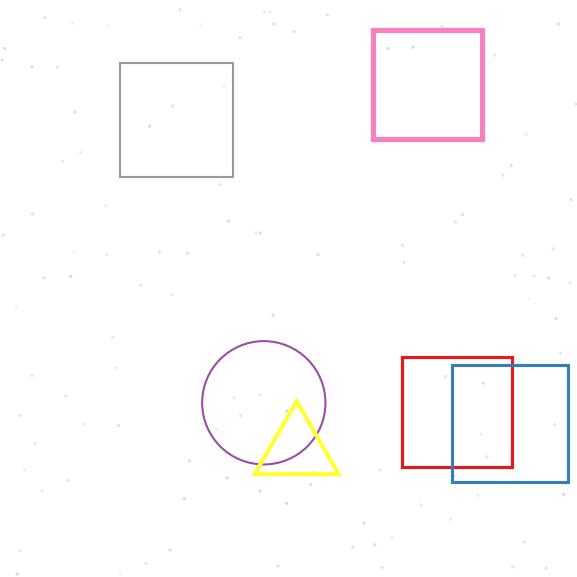[{"shape": "square", "thickness": 1.5, "radius": 0.48, "center": [0.791, 0.285]}, {"shape": "square", "thickness": 1.5, "radius": 0.51, "center": [0.883, 0.266]}, {"shape": "circle", "thickness": 1, "radius": 0.53, "center": [0.457, 0.302]}, {"shape": "triangle", "thickness": 2, "radius": 0.42, "center": [0.514, 0.22]}, {"shape": "square", "thickness": 2.5, "radius": 0.47, "center": [0.74, 0.852]}, {"shape": "square", "thickness": 1, "radius": 0.49, "center": [0.306, 0.791]}]